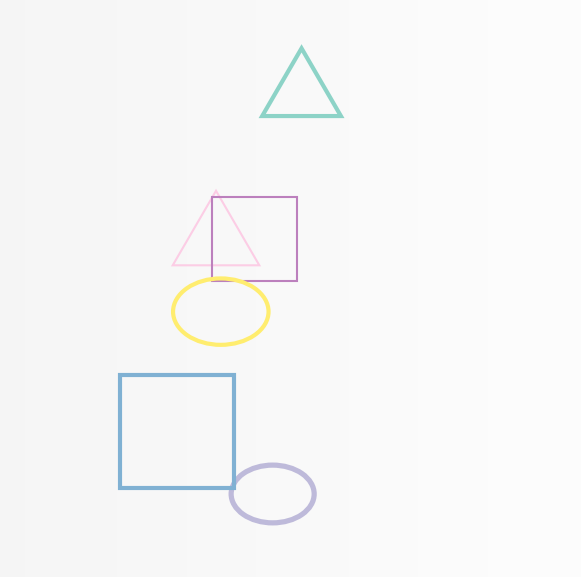[{"shape": "triangle", "thickness": 2, "radius": 0.39, "center": [0.519, 0.837]}, {"shape": "oval", "thickness": 2.5, "radius": 0.36, "center": [0.469, 0.144]}, {"shape": "square", "thickness": 2, "radius": 0.49, "center": [0.304, 0.252]}, {"shape": "triangle", "thickness": 1, "radius": 0.43, "center": [0.372, 0.583]}, {"shape": "square", "thickness": 1, "radius": 0.36, "center": [0.438, 0.586]}, {"shape": "oval", "thickness": 2, "radius": 0.41, "center": [0.38, 0.46]}]